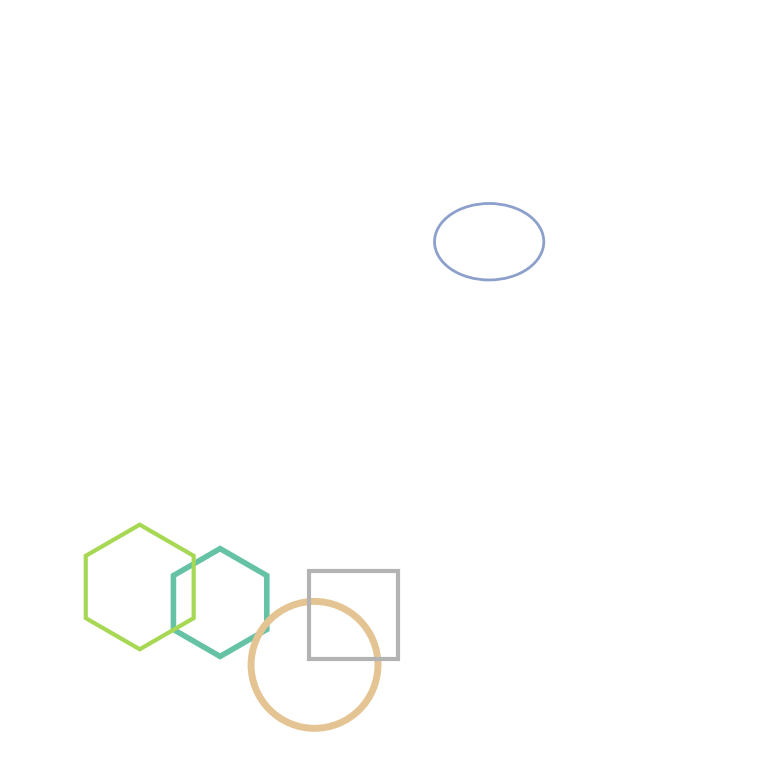[{"shape": "hexagon", "thickness": 2, "radius": 0.35, "center": [0.286, 0.217]}, {"shape": "oval", "thickness": 1, "radius": 0.35, "center": [0.635, 0.686]}, {"shape": "hexagon", "thickness": 1.5, "radius": 0.4, "center": [0.181, 0.238]}, {"shape": "circle", "thickness": 2.5, "radius": 0.41, "center": [0.408, 0.137]}, {"shape": "square", "thickness": 1.5, "radius": 0.29, "center": [0.46, 0.201]}]